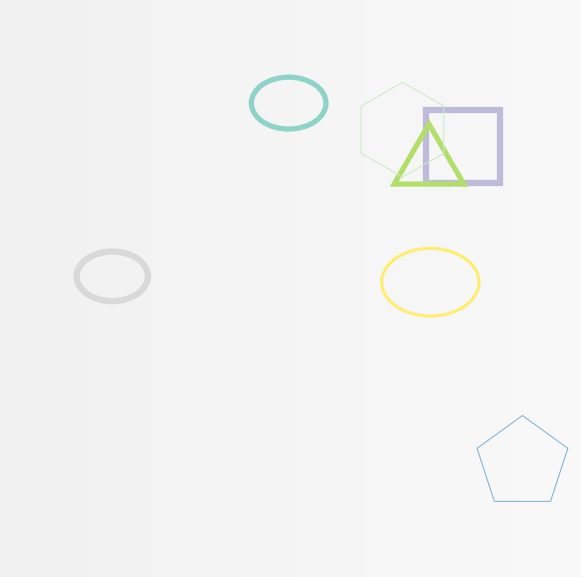[{"shape": "oval", "thickness": 2.5, "radius": 0.32, "center": [0.497, 0.821]}, {"shape": "square", "thickness": 3, "radius": 0.32, "center": [0.797, 0.746]}, {"shape": "pentagon", "thickness": 0.5, "radius": 0.41, "center": [0.899, 0.197]}, {"shape": "triangle", "thickness": 2.5, "radius": 0.35, "center": [0.738, 0.715]}, {"shape": "oval", "thickness": 3, "radius": 0.31, "center": [0.193, 0.521]}, {"shape": "hexagon", "thickness": 0.5, "radius": 0.41, "center": [0.692, 0.775]}, {"shape": "oval", "thickness": 1.5, "radius": 0.42, "center": [0.74, 0.51]}]